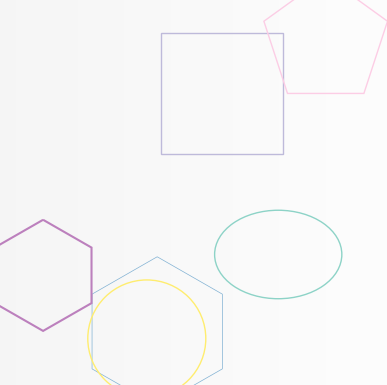[{"shape": "oval", "thickness": 1, "radius": 0.82, "center": [0.718, 0.339]}, {"shape": "square", "thickness": 1, "radius": 0.78, "center": [0.573, 0.757]}, {"shape": "hexagon", "thickness": 0.5, "radius": 0.97, "center": [0.406, 0.139]}, {"shape": "pentagon", "thickness": 1, "radius": 0.84, "center": [0.841, 0.893]}, {"shape": "hexagon", "thickness": 1.5, "radius": 0.72, "center": [0.111, 0.285]}, {"shape": "circle", "thickness": 1, "radius": 0.76, "center": [0.379, 0.121]}]